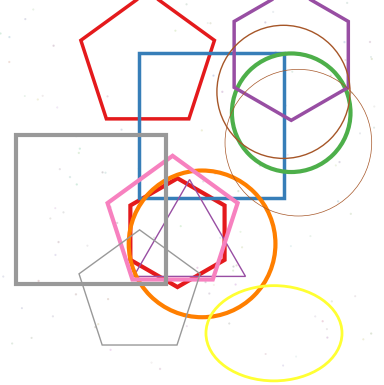[{"shape": "hexagon", "thickness": 3, "radius": 0.71, "center": [0.461, 0.396]}, {"shape": "pentagon", "thickness": 2.5, "radius": 0.91, "center": [0.383, 0.839]}, {"shape": "square", "thickness": 2.5, "radius": 0.94, "center": [0.549, 0.673]}, {"shape": "circle", "thickness": 3, "radius": 0.77, "center": [0.756, 0.707]}, {"shape": "triangle", "thickness": 1, "radius": 0.84, "center": [0.492, 0.366]}, {"shape": "hexagon", "thickness": 2.5, "radius": 0.86, "center": [0.756, 0.859]}, {"shape": "circle", "thickness": 3, "radius": 0.95, "center": [0.525, 0.367]}, {"shape": "oval", "thickness": 2, "radius": 0.88, "center": [0.712, 0.134]}, {"shape": "circle", "thickness": 1, "radius": 0.86, "center": [0.736, 0.761]}, {"shape": "circle", "thickness": 0.5, "radius": 0.95, "center": [0.775, 0.629]}, {"shape": "pentagon", "thickness": 3, "radius": 0.89, "center": [0.448, 0.418]}, {"shape": "square", "thickness": 3, "radius": 0.97, "center": [0.236, 0.457]}, {"shape": "pentagon", "thickness": 1, "radius": 0.83, "center": [0.363, 0.238]}]